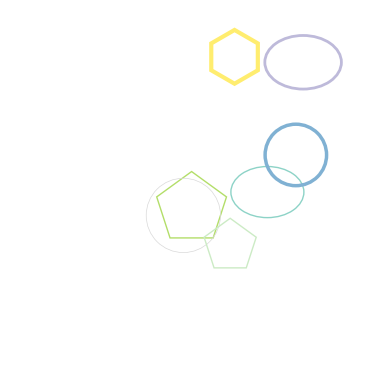[{"shape": "oval", "thickness": 1, "radius": 0.47, "center": [0.695, 0.501]}, {"shape": "oval", "thickness": 2, "radius": 0.5, "center": [0.787, 0.838]}, {"shape": "circle", "thickness": 2.5, "radius": 0.4, "center": [0.768, 0.598]}, {"shape": "pentagon", "thickness": 1, "radius": 0.48, "center": [0.498, 0.459]}, {"shape": "circle", "thickness": 0.5, "radius": 0.48, "center": [0.476, 0.44]}, {"shape": "pentagon", "thickness": 1, "radius": 0.36, "center": [0.598, 0.362]}, {"shape": "hexagon", "thickness": 3, "radius": 0.35, "center": [0.609, 0.852]}]